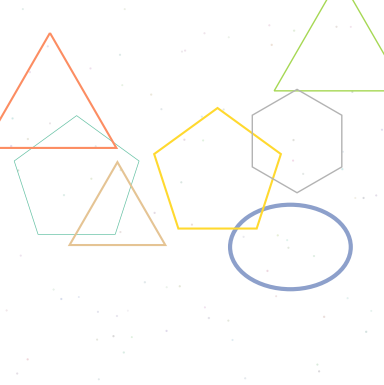[{"shape": "pentagon", "thickness": 0.5, "radius": 0.85, "center": [0.199, 0.529]}, {"shape": "triangle", "thickness": 1.5, "radius": 1.0, "center": [0.13, 0.715]}, {"shape": "oval", "thickness": 3, "radius": 0.78, "center": [0.754, 0.358]}, {"shape": "triangle", "thickness": 1, "radius": 0.98, "center": [0.882, 0.862]}, {"shape": "pentagon", "thickness": 1.5, "radius": 0.87, "center": [0.565, 0.546]}, {"shape": "triangle", "thickness": 1.5, "radius": 0.72, "center": [0.305, 0.435]}, {"shape": "hexagon", "thickness": 1, "radius": 0.67, "center": [0.772, 0.634]}]